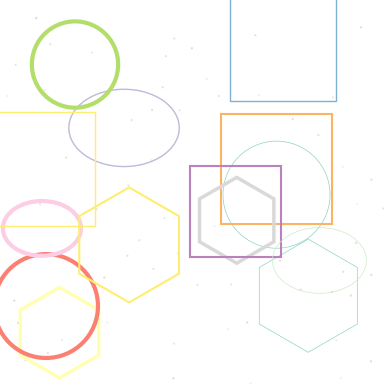[{"shape": "hexagon", "thickness": 0.5, "radius": 0.73, "center": [0.801, 0.232]}, {"shape": "circle", "thickness": 0.5, "radius": 0.7, "center": [0.718, 0.494]}, {"shape": "hexagon", "thickness": 2.5, "radius": 0.59, "center": [0.155, 0.136]}, {"shape": "oval", "thickness": 1, "radius": 0.72, "center": [0.322, 0.668]}, {"shape": "circle", "thickness": 3, "radius": 0.67, "center": [0.12, 0.205]}, {"shape": "square", "thickness": 1, "radius": 0.69, "center": [0.735, 0.876]}, {"shape": "square", "thickness": 1.5, "radius": 0.72, "center": [0.718, 0.561]}, {"shape": "circle", "thickness": 3, "radius": 0.56, "center": [0.195, 0.832]}, {"shape": "oval", "thickness": 3, "radius": 0.51, "center": [0.109, 0.407]}, {"shape": "hexagon", "thickness": 2.5, "radius": 0.56, "center": [0.615, 0.428]}, {"shape": "square", "thickness": 1.5, "radius": 0.59, "center": [0.611, 0.451]}, {"shape": "oval", "thickness": 0.5, "radius": 0.61, "center": [0.83, 0.323]}, {"shape": "hexagon", "thickness": 1.5, "radius": 0.75, "center": [0.335, 0.364]}, {"shape": "square", "thickness": 1, "radius": 0.74, "center": [0.1, 0.561]}]